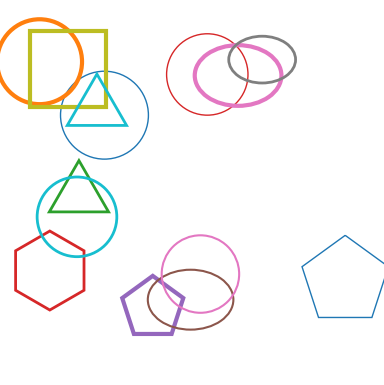[{"shape": "pentagon", "thickness": 1, "radius": 0.59, "center": [0.897, 0.271]}, {"shape": "circle", "thickness": 1, "radius": 0.57, "center": [0.271, 0.701]}, {"shape": "circle", "thickness": 3, "radius": 0.55, "center": [0.103, 0.84]}, {"shape": "triangle", "thickness": 2, "radius": 0.44, "center": [0.205, 0.494]}, {"shape": "hexagon", "thickness": 2, "radius": 0.51, "center": [0.129, 0.297]}, {"shape": "circle", "thickness": 1, "radius": 0.53, "center": [0.538, 0.807]}, {"shape": "pentagon", "thickness": 3, "radius": 0.42, "center": [0.397, 0.2]}, {"shape": "oval", "thickness": 1.5, "radius": 0.56, "center": [0.495, 0.222]}, {"shape": "circle", "thickness": 1.5, "radius": 0.5, "center": [0.521, 0.288]}, {"shape": "oval", "thickness": 3, "radius": 0.56, "center": [0.618, 0.804]}, {"shape": "oval", "thickness": 2, "radius": 0.43, "center": [0.681, 0.845]}, {"shape": "square", "thickness": 3, "radius": 0.5, "center": [0.176, 0.82]}, {"shape": "triangle", "thickness": 2, "radius": 0.44, "center": [0.252, 0.719]}, {"shape": "circle", "thickness": 2, "radius": 0.52, "center": [0.2, 0.437]}]